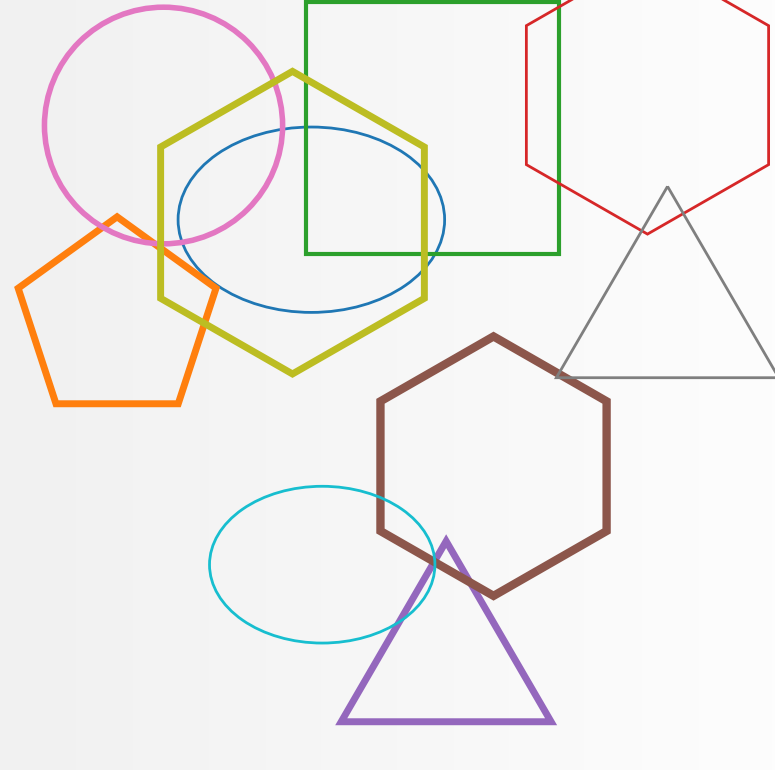[{"shape": "oval", "thickness": 1, "radius": 0.86, "center": [0.402, 0.715]}, {"shape": "pentagon", "thickness": 2.5, "radius": 0.67, "center": [0.151, 0.584]}, {"shape": "square", "thickness": 1.5, "radius": 0.82, "center": [0.558, 0.834]}, {"shape": "hexagon", "thickness": 1, "radius": 0.9, "center": [0.835, 0.876]}, {"shape": "triangle", "thickness": 2.5, "radius": 0.78, "center": [0.576, 0.141]}, {"shape": "hexagon", "thickness": 3, "radius": 0.84, "center": [0.637, 0.395]}, {"shape": "circle", "thickness": 2, "radius": 0.77, "center": [0.211, 0.837]}, {"shape": "triangle", "thickness": 1, "radius": 0.83, "center": [0.861, 0.592]}, {"shape": "hexagon", "thickness": 2.5, "radius": 0.98, "center": [0.377, 0.711]}, {"shape": "oval", "thickness": 1, "radius": 0.73, "center": [0.416, 0.267]}]